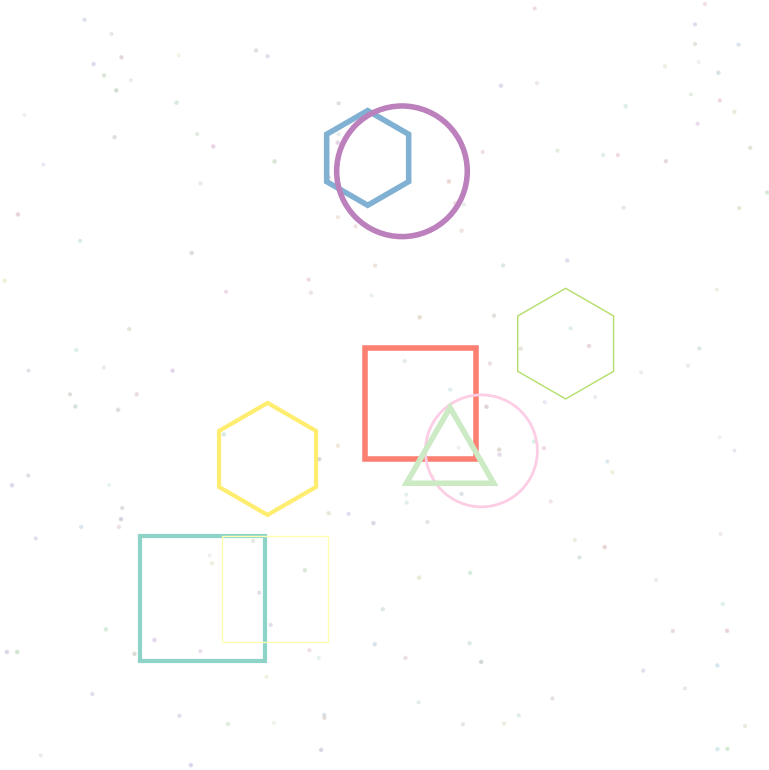[{"shape": "square", "thickness": 1.5, "radius": 0.41, "center": [0.263, 0.223]}, {"shape": "square", "thickness": 0.5, "radius": 0.34, "center": [0.357, 0.235]}, {"shape": "square", "thickness": 2, "radius": 0.36, "center": [0.546, 0.476]}, {"shape": "hexagon", "thickness": 2, "radius": 0.31, "center": [0.477, 0.795]}, {"shape": "hexagon", "thickness": 0.5, "radius": 0.36, "center": [0.735, 0.554]}, {"shape": "circle", "thickness": 1, "radius": 0.36, "center": [0.625, 0.414]}, {"shape": "circle", "thickness": 2, "radius": 0.42, "center": [0.522, 0.778]}, {"shape": "triangle", "thickness": 2, "radius": 0.33, "center": [0.584, 0.405]}, {"shape": "hexagon", "thickness": 1.5, "radius": 0.36, "center": [0.347, 0.404]}]